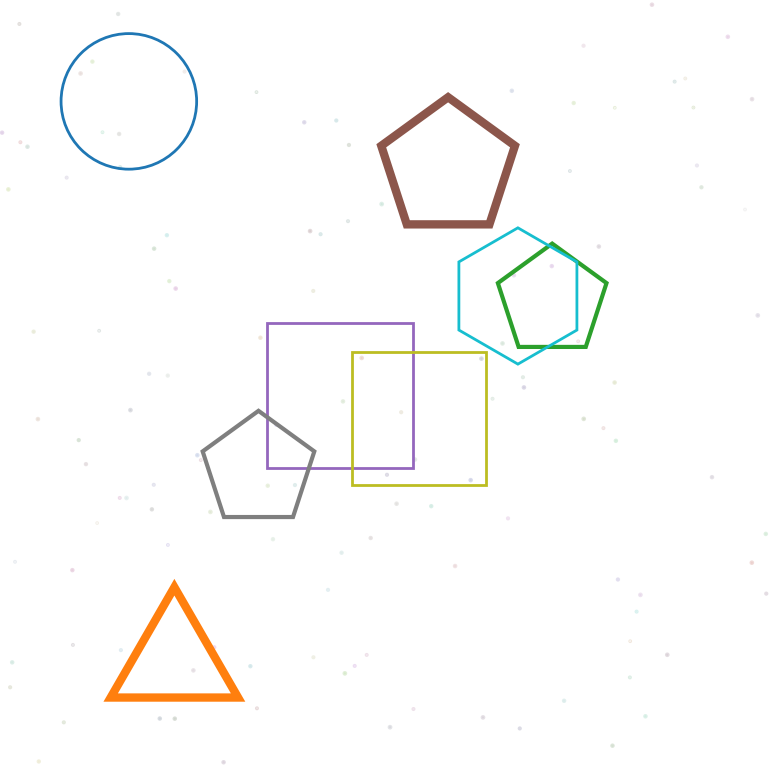[{"shape": "circle", "thickness": 1, "radius": 0.44, "center": [0.167, 0.868]}, {"shape": "triangle", "thickness": 3, "radius": 0.48, "center": [0.226, 0.142]}, {"shape": "pentagon", "thickness": 1.5, "radius": 0.37, "center": [0.717, 0.609]}, {"shape": "square", "thickness": 1, "radius": 0.47, "center": [0.442, 0.486]}, {"shape": "pentagon", "thickness": 3, "radius": 0.46, "center": [0.582, 0.782]}, {"shape": "pentagon", "thickness": 1.5, "radius": 0.38, "center": [0.336, 0.39]}, {"shape": "square", "thickness": 1, "radius": 0.43, "center": [0.544, 0.457]}, {"shape": "hexagon", "thickness": 1, "radius": 0.44, "center": [0.673, 0.616]}]